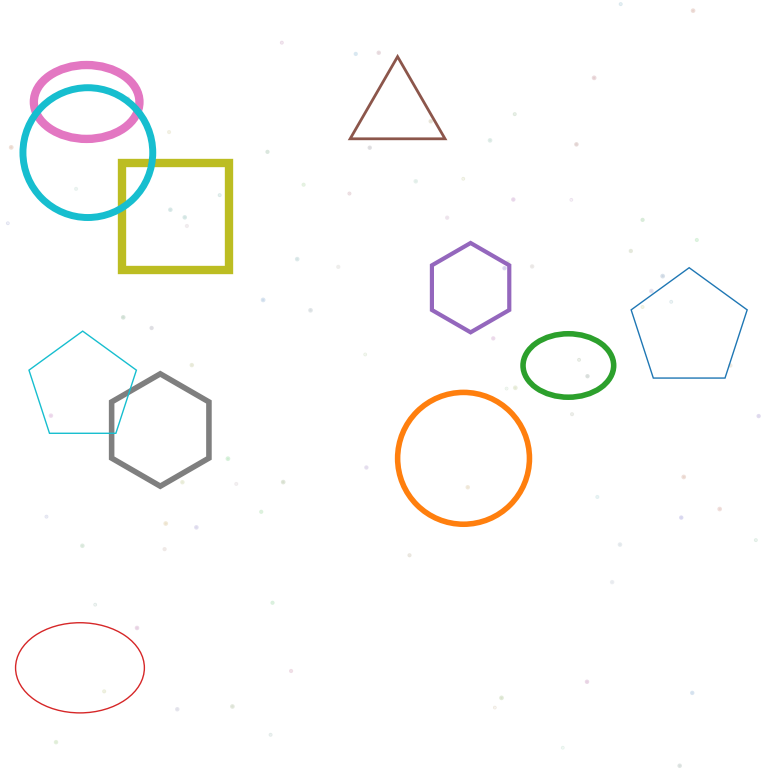[{"shape": "pentagon", "thickness": 0.5, "radius": 0.4, "center": [0.895, 0.573]}, {"shape": "circle", "thickness": 2, "radius": 0.43, "center": [0.602, 0.405]}, {"shape": "oval", "thickness": 2, "radius": 0.29, "center": [0.738, 0.525]}, {"shape": "oval", "thickness": 0.5, "radius": 0.42, "center": [0.104, 0.133]}, {"shape": "hexagon", "thickness": 1.5, "radius": 0.29, "center": [0.611, 0.626]}, {"shape": "triangle", "thickness": 1, "radius": 0.36, "center": [0.516, 0.855]}, {"shape": "oval", "thickness": 3, "radius": 0.34, "center": [0.113, 0.868]}, {"shape": "hexagon", "thickness": 2, "radius": 0.36, "center": [0.208, 0.442]}, {"shape": "square", "thickness": 3, "radius": 0.35, "center": [0.228, 0.718]}, {"shape": "circle", "thickness": 2.5, "radius": 0.42, "center": [0.114, 0.802]}, {"shape": "pentagon", "thickness": 0.5, "radius": 0.37, "center": [0.107, 0.497]}]